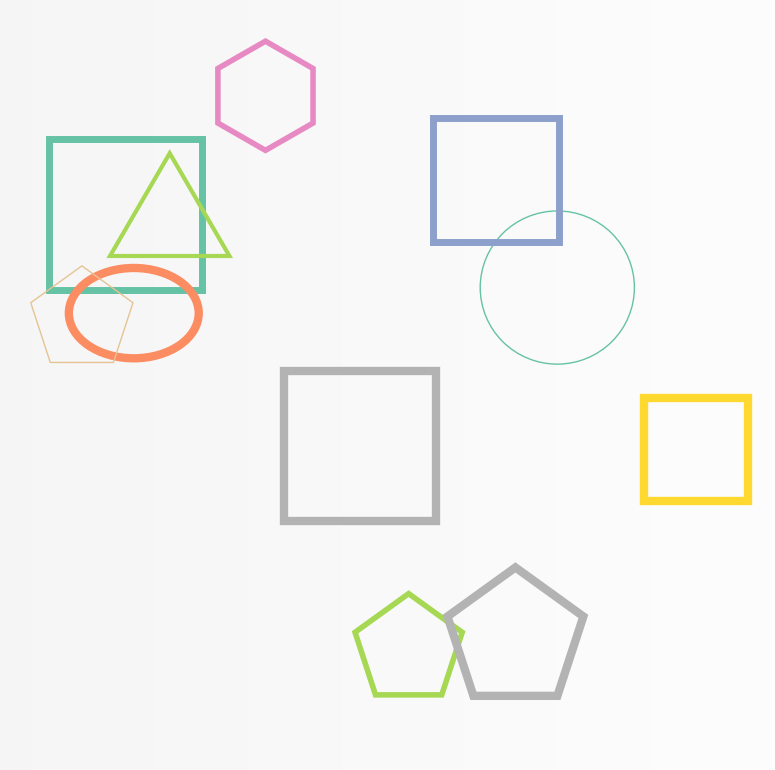[{"shape": "square", "thickness": 2.5, "radius": 0.49, "center": [0.162, 0.721]}, {"shape": "circle", "thickness": 0.5, "radius": 0.5, "center": [0.719, 0.627]}, {"shape": "oval", "thickness": 3, "radius": 0.42, "center": [0.173, 0.593]}, {"shape": "square", "thickness": 2.5, "radius": 0.4, "center": [0.64, 0.766]}, {"shape": "hexagon", "thickness": 2, "radius": 0.35, "center": [0.343, 0.876]}, {"shape": "pentagon", "thickness": 2, "radius": 0.36, "center": [0.527, 0.156]}, {"shape": "triangle", "thickness": 1.5, "radius": 0.44, "center": [0.219, 0.712]}, {"shape": "square", "thickness": 3, "radius": 0.33, "center": [0.898, 0.417]}, {"shape": "pentagon", "thickness": 0.5, "radius": 0.35, "center": [0.106, 0.585]}, {"shape": "pentagon", "thickness": 3, "radius": 0.46, "center": [0.665, 0.171]}, {"shape": "square", "thickness": 3, "radius": 0.49, "center": [0.464, 0.421]}]